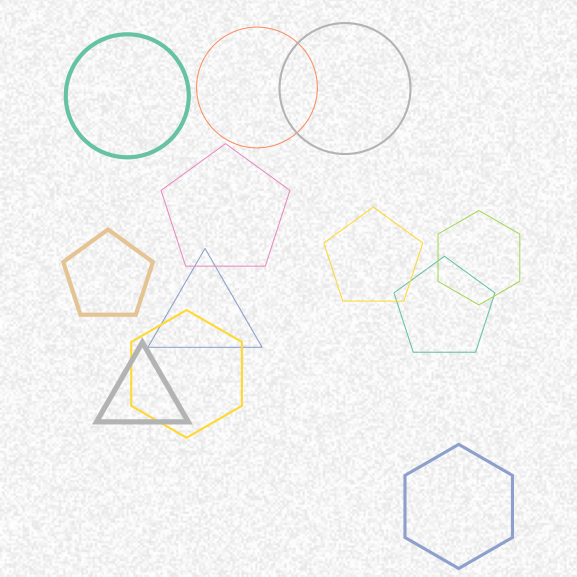[{"shape": "pentagon", "thickness": 0.5, "radius": 0.46, "center": [0.77, 0.464]}, {"shape": "circle", "thickness": 2, "radius": 0.53, "center": [0.22, 0.833]}, {"shape": "circle", "thickness": 0.5, "radius": 0.52, "center": [0.445, 0.848]}, {"shape": "hexagon", "thickness": 1.5, "radius": 0.54, "center": [0.794, 0.122]}, {"shape": "triangle", "thickness": 0.5, "radius": 0.57, "center": [0.355, 0.455]}, {"shape": "pentagon", "thickness": 0.5, "radius": 0.59, "center": [0.39, 0.633]}, {"shape": "hexagon", "thickness": 0.5, "radius": 0.41, "center": [0.829, 0.553]}, {"shape": "hexagon", "thickness": 1, "radius": 0.55, "center": [0.323, 0.352]}, {"shape": "pentagon", "thickness": 0.5, "radius": 0.45, "center": [0.646, 0.551]}, {"shape": "pentagon", "thickness": 2, "radius": 0.41, "center": [0.187, 0.52]}, {"shape": "circle", "thickness": 1, "radius": 0.57, "center": [0.597, 0.846]}, {"shape": "triangle", "thickness": 2.5, "radius": 0.46, "center": [0.247, 0.315]}]